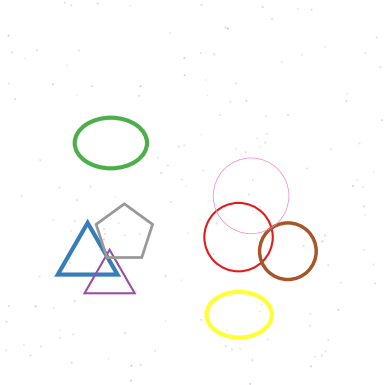[{"shape": "circle", "thickness": 1.5, "radius": 0.44, "center": [0.62, 0.384]}, {"shape": "triangle", "thickness": 3, "radius": 0.45, "center": [0.228, 0.332]}, {"shape": "oval", "thickness": 3, "radius": 0.47, "center": [0.288, 0.629]}, {"shape": "triangle", "thickness": 1.5, "radius": 0.38, "center": [0.285, 0.276]}, {"shape": "oval", "thickness": 3, "radius": 0.42, "center": [0.621, 0.183]}, {"shape": "circle", "thickness": 2.5, "radius": 0.37, "center": [0.748, 0.347]}, {"shape": "circle", "thickness": 0.5, "radius": 0.49, "center": [0.652, 0.491]}, {"shape": "pentagon", "thickness": 2, "radius": 0.39, "center": [0.323, 0.393]}]